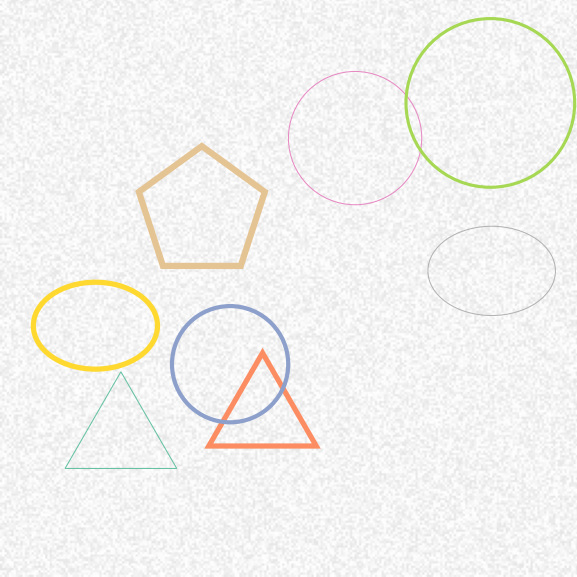[{"shape": "triangle", "thickness": 0.5, "radius": 0.56, "center": [0.209, 0.244]}, {"shape": "triangle", "thickness": 2.5, "radius": 0.54, "center": [0.455, 0.281]}, {"shape": "circle", "thickness": 2, "radius": 0.5, "center": [0.398, 0.368]}, {"shape": "circle", "thickness": 0.5, "radius": 0.58, "center": [0.615, 0.76]}, {"shape": "circle", "thickness": 1.5, "radius": 0.73, "center": [0.849, 0.821]}, {"shape": "oval", "thickness": 2.5, "radius": 0.54, "center": [0.165, 0.435]}, {"shape": "pentagon", "thickness": 3, "radius": 0.57, "center": [0.349, 0.631]}, {"shape": "oval", "thickness": 0.5, "radius": 0.55, "center": [0.851, 0.53]}]